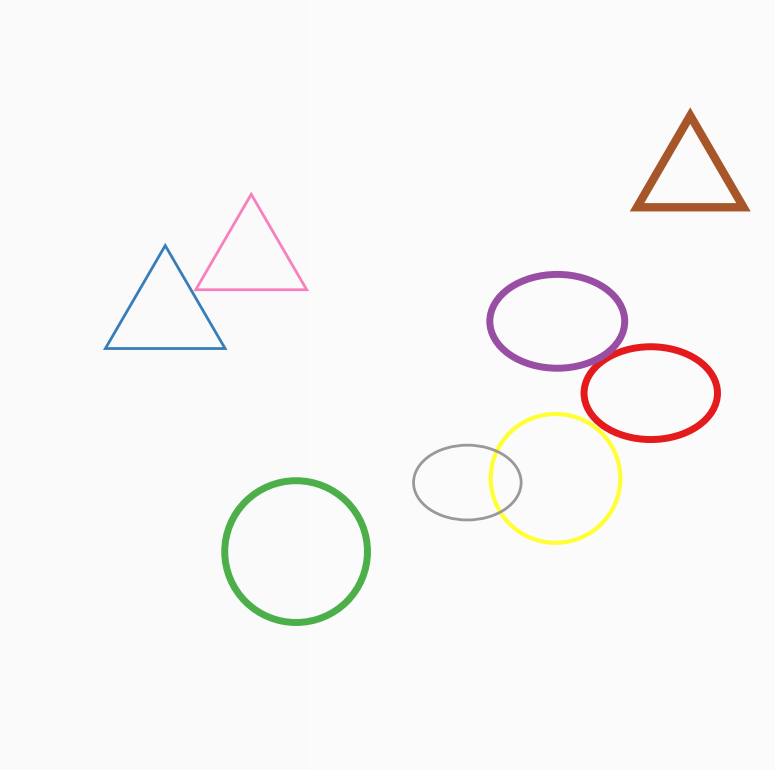[{"shape": "oval", "thickness": 2.5, "radius": 0.43, "center": [0.84, 0.489]}, {"shape": "triangle", "thickness": 1, "radius": 0.45, "center": [0.213, 0.592]}, {"shape": "circle", "thickness": 2.5, "radius": 0.46, "center": [0.382, 0.284]}, {"shape": "oval", "thickness": 2.5, "radius": 0.44, "center": [0.719, 0.583]}, {"shape": "circle", "thickness": 1.5, "radius": 0.42, "center": [0.717, 0.379]}, {"shape": "triangle", "thickness": 3, "radius": 0.4, "center": [0.891, 0.77]}, {"shape": "triangle", "thickness": 1, "radius": 0.41, "center": [0.324, 0.665]}, {"shape": "oval", "thickness": 1, "radius": 0.35, "center": [0.603, 0.373]}]